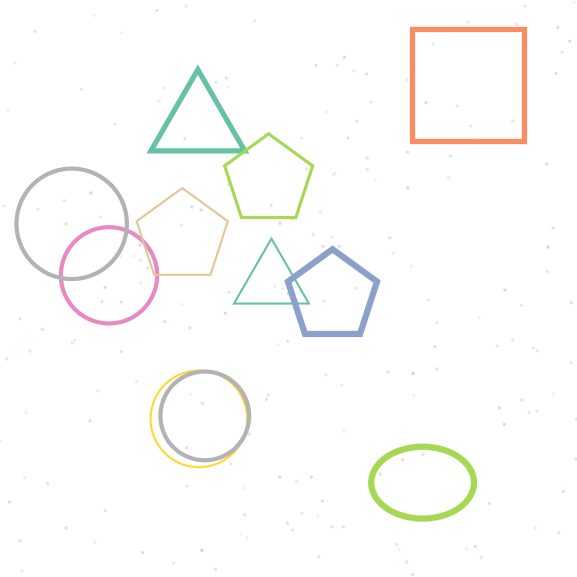[{"shape": "triangle", "thickness": 2.5, "radius": 0.47, "center": [0.343, 0.785]}, {"shape": "triangle", "thickness": 1, "radius": 0.37, "center": [0.47, 0.511]}, {"shape": "square", "thickness": 2.5, "radius": 0.49, "center": [0.811, 0.852]}, {"shape": "pentagon", "thickness": 3, "radius": 0.41, "center": [0.576, 0.486]}, {"shape": "circle", "thickness": 2, "radius": 0.42, "center": [0.189, 0.522]}, {"shape": "oval", "thickness": 3, "radius": 0.44, "center": [0.732, 0.163]}, {"shape": "pentagon", "thickness": 1.5, "radius": 0.4, "center": [0.465, 0.687]}, {"shape": "circle", "thickness": 1, "radius": 0.42, "center": [0.344, 0.274]}, {"shape": "pentagon", "thickness": 1, "radius": 0.42, "center": [0.316, 0.59]}, {"shape": "circle", "thickness": 2, "radius": 0.38, "center": [0.355, 0.279]}, {"shape": "circle", "thickness": 2, "radius": 0.48, "center": [0.124, 0.612]}]